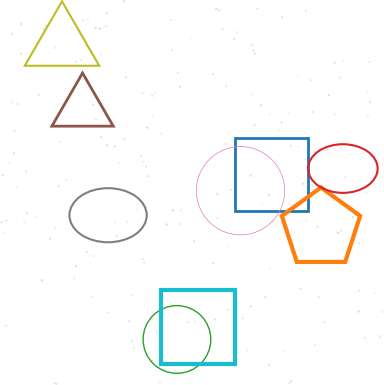[{"shape": "square", "thickness": 2, "radius": 0.47, "center": [0.705, 0.547]}, {"shape": "pentagon", "thickness": 3, "radius": 0.53, "center": [0.834, 0.406]}, {"shape": "circle", "thickness": 1, "radius": 0.44, "center": [0.46, 0.118]}, {"shape": "oval", "thickness": 1.5, "radius": 0.45, "center": [0.891, 0.562]}, {"shape": "triangle", "thickness": 2, "radius": 0.46, "center": [0.214, 0.718]}, {"shape": "circle", "thickness": 0.5, "radius": 0.57, "center": [0.625, 0.505]}, {"shape": "oval", "thickness": 1.5, "radius": 0.5, "center": [0.281, 0.441]}, {"shape": "triangle", "thickness": 1.5, "radius": 0.56, "center": [0.161, 0.885]}, {"shape": "square", "thickness": 3, "radius": 0.48, "center": [0.515, 0.151]}]